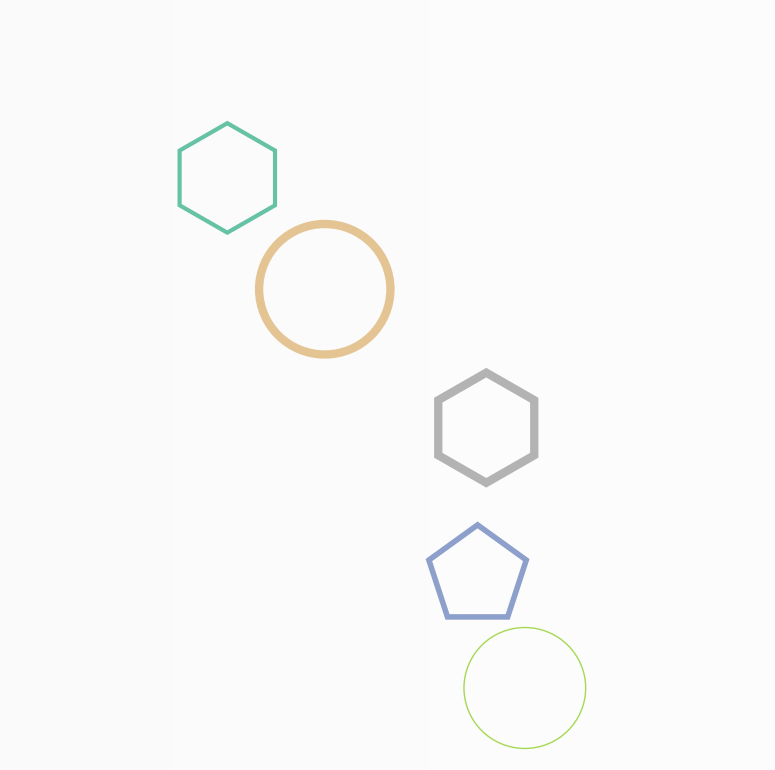[{"shape": "hexagon", "thickness": 1.5, "radius": 0.36, "center": [0.293, 0.769]}, {"shape": "pentagon", "thickness": 2, "radius": 0.33, "center": [0.616, 0.252]}, {"shape": "circle", "thickness": 0.5, "radius": 0.39, "center": [0.677, 0.107]}, {"shape": "circle", "thickness": 3, "radius": 0.42, "center": [0.419, 0.624]}, {"shape": "hexagon", "thickness": 3, "radius": 0.36, "center": [0.627, 0.445]}]